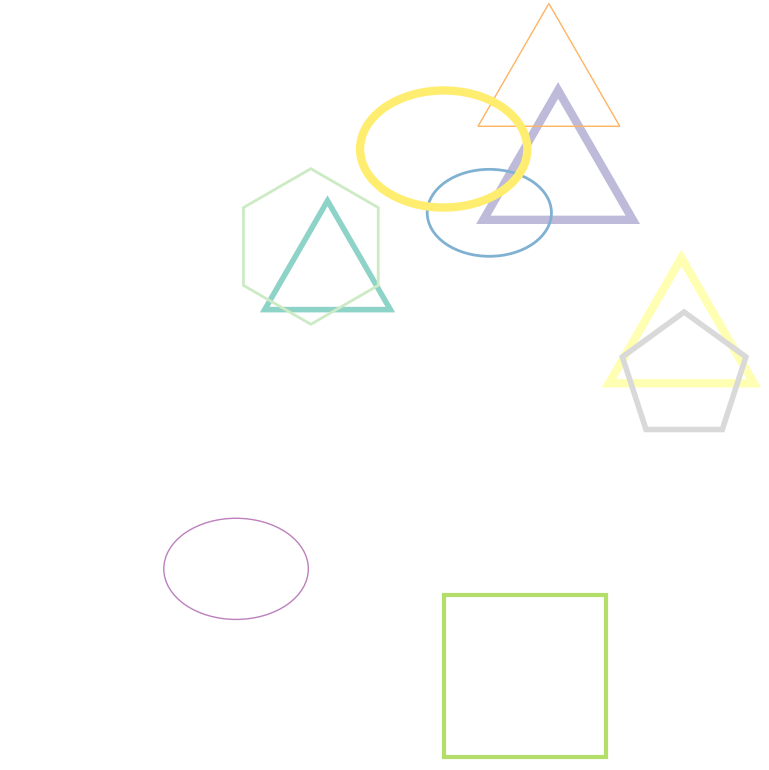[{"shape": "triangle", "thickness": 2, "radius": 0.47, "center": [0.425, 0.645]}, {"shape": "triangle", "thickness": 3, "radius": 0.54, "center": [0.885, 0.557]}, {"shape": "triangle", "thickness": 3, "radius": 0.56, "center": [0.725, 0.771]}, {"shape": "oval", "thickness": 1, "radius": 0.4, "center": [0.635, 0.724]}, {"shape": "triangle", "thickness": 0.5, "radius": 0.53, "center": [0.713, 0.889]}, {"shape": "square", "thickness": 1.5, "radius": 0.53, "center": [0.682, 0.123]}, {"shape": "pentagon", "thickness": 2, "radius": 0.42, "center": [0.889, 0.51]}, {"shape": "oval", "thickness": 0.5, "radius": 0.47, "center": [0.307, 0.261]}, {"shape": "hexagon", "thickness": 1, "radius": 0.51, "center": [0.404, 0.68]}, {"shape": "oval", "thickness": 3, "radius": 0.54, "center": [0.576, 0.806]}]